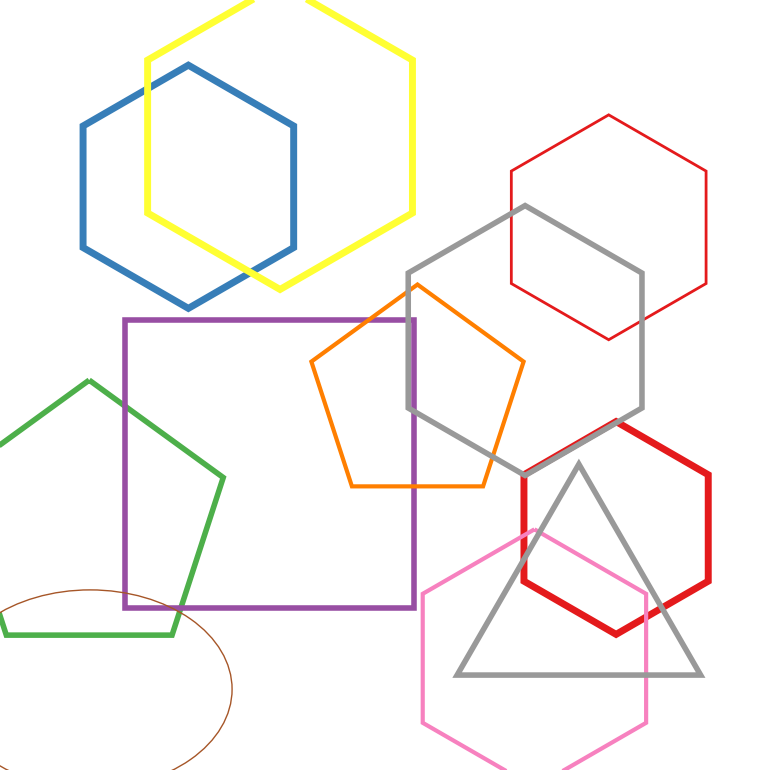[{"shape": "hexagon", "thickness": 1, "radius": 0.73, "center": [0.791, 0.705]}, {"shape": "hexagon", "thickness": 2.5, "radius": 0.69, "center": [0.8, 0.314]}, {"shape": "hexagon", "thickness": 2.5, "radius": 0.79, "center": [0.245, 0.757]}, {"shape": "pentagon", "thickness": 2, "radius": 0.92, "center": [0.116, 0.323]}, {"shape": "square", "thickness": 2, "radius": 0.94, "center": [0.35, 0.397]}, {"shape": "pentagon", "thickness": 1.5, "radius": 0.72, "center": [0.542, 0.486]}, {"shape": "hexagon", "thickness": 2.5, "radius": 0.99, "center": [0.364, 0.823]}, {"shape": "oval", "thickness": 0.5, "radius": 0.92, "center": [0.117, 0.105]}, {"shape": "hexagon", "thickness": 1.5, "radius": 0.84, "center": [0.694, 0.145]}, {"shape": "hexagon", "thickness": 2, "radius": 0.88, "center": [0.682, 0.558]}, {"shape": "triangle", "thickness": 2, "radius": 0.91, "center": [0.752, 0.215]}]